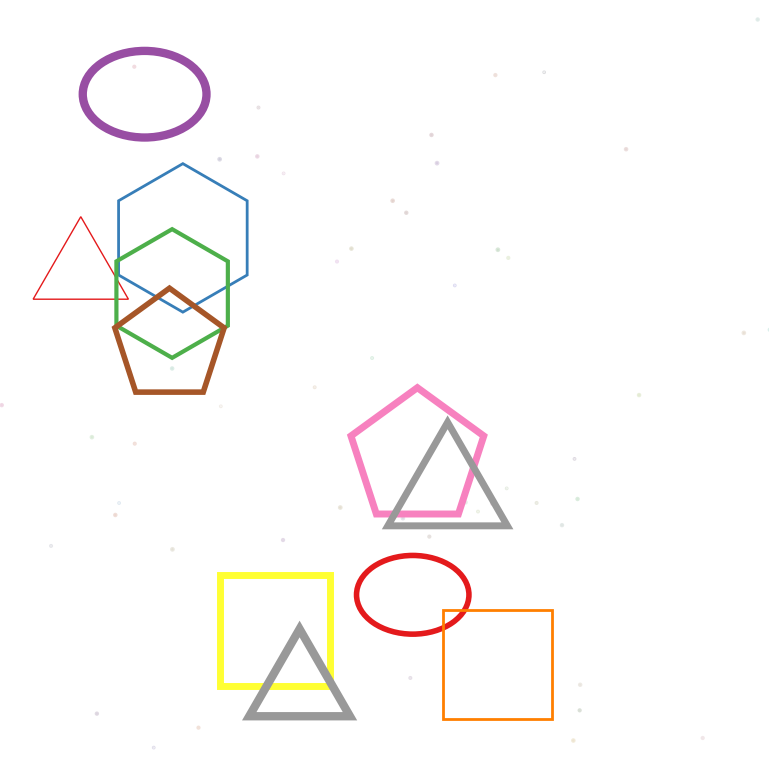[{"shape": "triangle", "thickness": 0.5, "radius": 0.36, "center": [0.105, 0.647]}, {"shape": "oval", "thickness": 2, "radius": 0.36, "center": [0.536, 0.228]}, {"shape": "hexagon", "thickness": 1, "radius": 0.48, "center": [0.237, 0.691]}, {"shape": "hexagon", "thickness": 1.5, "radius": 0.42, "center": [0.224, 0.619]}, {"shape": "oval", "thickness": 3, "radius": 0.4, "center": [0.188, 0.878]}, {"shape": "square", "thickness": 1, "radius": 0.35, "center": [0.646, 0.137]}, {"shape": "square", "thickness": 2.5, "radius": 0.36, "center": [0.357, 0.181]}, {"shape": "pentagon", "thickness": 2, "radius": 0.37, "center": [0.22, 0.551]}, {"shape": "pentagon", "thickness": 2.5, "radius": 0.45, "center": [0.542, 0.406]}, {"shape": "triangle", "thickness": 2.5, "radius": 0.45, "center": [0.581, 0.362]}, {"shape": "triangle", "thickness": 3, "radius": 0.38, "center": [0.389, 0.108]}]